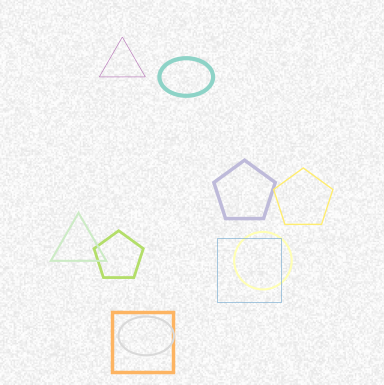[{"shape": "oval", "thickness": 3, "radius": 0.35, "center": [0.484, 0.8]}, {"shape": "circle", "thickness": 1.5, "radius": 0.37, "center": [0.683, 0.323]}, {"shape": "pentagon", "thickness": 2.5, "radius": 0.42, "center": [0.635, 0.5]}, {"shape": "square", "thickness": 0.5, "radius": 0.42, "center": [0.647, 0.299]}, {"shape": "square", "thickness": 2.5, "radius": 0.39, "center": [0.37, 0.113]}, {"shape": "pentagon", "thickness": 2, "radius": 0.34, "center": [0.308, 0.333]}, {"shape": "oval", "thickness": 1.5, "radius": 0.36, "center": [0.38, 0.128]}, {"shape": "triangle", "thickness": 0.5, "radius": 0.34, "center": [0.318, 0.835]}, {"shape": "triangle", "thickness": 1.5, "radius": 0.42, "center": [0.204, 0.364]}, {"shape": "pentagon", "thickness": 1, "radius": 0.4, "center": [0.788, 0.483]}]